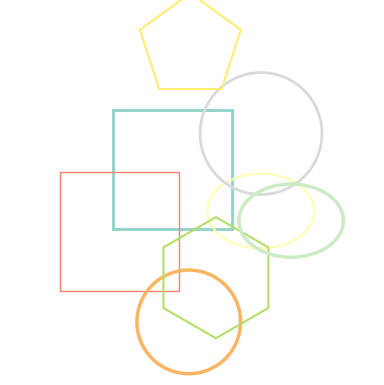[{"shape": "square", "thickness": 2, "radius": 0.77, "center": [0.448, 0.561]}, {"shape": "oval", "thickness": 1.5, "radius": 0.69, "center": [0.677, 0.452]}, {"shape": "square", "thickness": 1, "radius": 0.77, "center": [0.311, 0.399]}, {"shape": "circle", "thickness": 2.5, "radius": 0.67, "center": [0.49, 0.164]}, {"shape": "hexagon", "thickness": 1.5, "radius": 0.79, "center": [0.561, 0.279]}, {"shape": "circle", "thickness": 2, "radius": 0.79, "center": [0.678, 0.653]}, {"shape": "oval", "thickness": 2.5, "radius": 0.68, "center": [0.756, 0.427]}, {"shape": "pentagon", "thickness": 1.5, "radius": 0.69, "center": [0.494, 0.88]}]